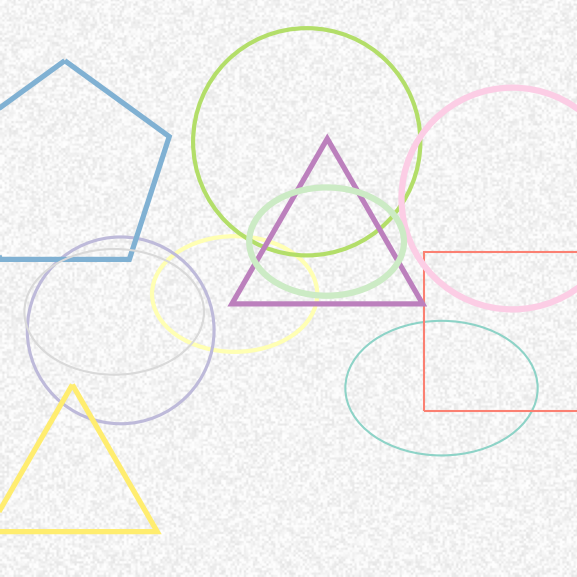[{"shape": "oval", "thickness": 1, "radius": 0.83, "center": [0.765, 0.327]}, {"shape": "oval", "thickness": 2, "radius": 0.72, "center": [0.406, 0.49]}, {"shape": "circle", "thickness": 1.5, "radius": 0.81, "center": [0.209, 0.427]}, {"shape": "square", "thickness": 1, "radius": 0.69, "center": [0.873, 0.425]}, {"shape": "pentagon", "thickness": 2.5, "radius": 0.95, "center": [0.112, 0.704]}, {"shape": "circle", "thickness": 2, "radius": 0.98, "center": [0.531, 0.754]}, {"shape": "circle", "thickness": 3, "radius": 0.96, "center": [0.887, 0.655]}, {"shape": "oval", "thickness": 1, "radius": 0.78, "center": [0.198, 0.459]}, {"shape": "triangle", "thickness": 2.5, "radius": 0.95, "center": [0.567, 0.568]}, {"shape": "oval", "thickness": 3, "radius": 0.67, "center": [0.566, 0.581]}, {"shape": "triangle", "thickness": 2.5, "radius": 0.85, "center": [0.125, 0.163]}]